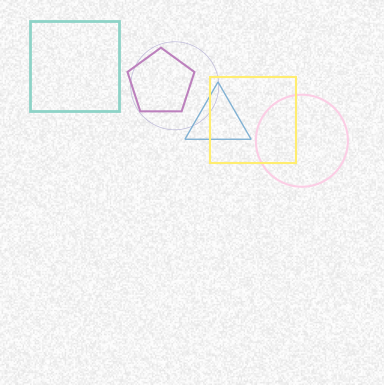[{"shape": "square", "thickness": 2, "radius": 0.58, "center": [0.193, 0.829]}, {"shape": "circle", "thickness": 0.5, "radius": 0.57, "center": [0.454, 0.777]}, {"shape": "triangle", "thickness": 1, "radius": 0.5, "center": [0.566, 0.688]}, {"shape": "circle", "thickness": 1.5, "radius": 0.6, "center": [0.784, 0.635]}, {"shape": "pentagon", "thickness": 1.5, "radius": 0.46, "center": [0.418, 0.785]}, {"shape": "square", "thickness": 1.5, "radius": 0.56, "center": [0.657, 0.688]}]